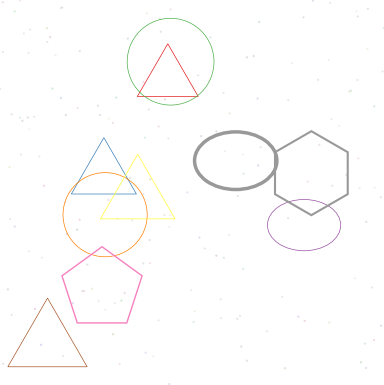[{"shape": "triangle", "thickness": 0.5, "radius": 0.46, "center": [0.436, 0.795]}, {"shape": "triangle", "thickness": 0.5, "radius": 0.49, "center": [0.27, 0.545]}, {"shape": "circle", "thickness": 0.5, "radius": 0.56, "center": [0.443, 0.84]}, {"shape": "oval", "thickness": 0.5, "radius": 0.48, "center": [0.79, 0.415]}, {"shape": "circle", "thickness": 0.5, "radius": 0.55, "center": [0.273, 0.442]}, {"shape": "triangle", "thickness": 0.5, "radius": 0.56, "center": [0.358, 0.487]}, {"shape": "triangle", "thickness": 0.5, "radius": 0.59, "center": [0.123, 0.107]}, {"shape": "pentagon", "thickness": 1, "radius": 0.55, "center": [0.265, 0.25]}, {"shape": "hexagon", "thickness": 1.5, "radius": 0.55, "center": [0.809, 0.55]}, {"shape": "oval", "thickness": 2.5, "radius": 0.53, "center": [0.612, 0.583]}]